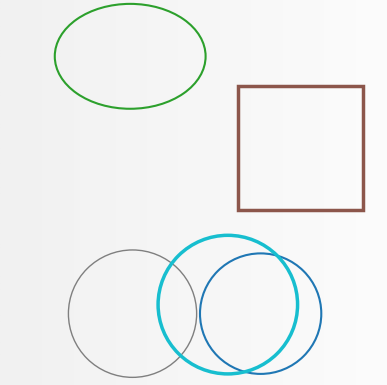[{"shape": "circle", "thickness": 1.5, "radius": 0.78, "center": [0.673, 0.185]}, {"shape": "oval", "thickness": 1.5, "radius": 0.97, "center": [0.336, 0.854]}, {"shape": "square", "thickness": 2.5, "radius": 0.81, "center": [0.775, 0.616]}, {"shape": "circle", "thickness": 1, "radius": 0.83, "center": [0.342, 0.185]}, {"shape": "circle", "thickness": 2.5, "radius": 0.9, "center": [0.588, 0.209]}]